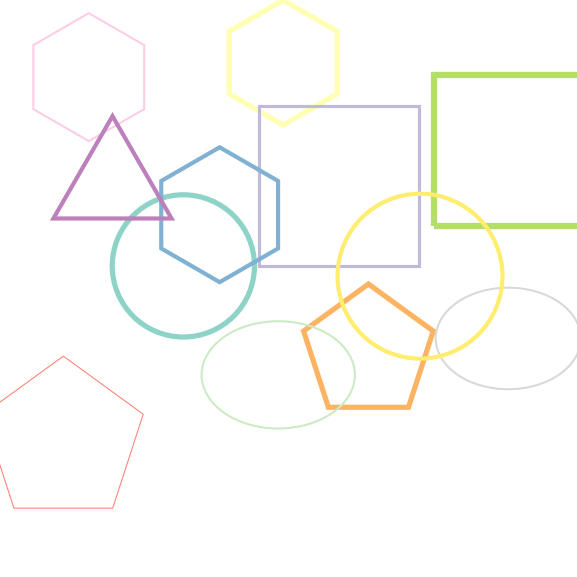[{"shape": "circle", "thickness": 2.5, "radius": 0.62, "center": [0.318, 0.539]}, {"shape": "hexagon", "thickness": 2.5, "radius": 0.54, "center": [0.49, 0.891]}, {"shape": "square", "thickness": 1.5, "radius": 0.69, "center": [0.588, 0.677]}, {"shape": "pentagon", "thickness": 0.5, "radius": 0.73, "center": [0.11, 0.237]}, {"shape": "hexagon", "thickness": 2, "radius": 0.58, "center": [0.38, 0.627]}, {"shape": "pentagon", "thickness": 2.5, "radius": 0.59, "center": [0.638, 0.389]}, {"shape": "square", "thickness": 3, "radius": 0.65, "center": [0.881, 0.738]}, {"shape": "hexagon", "thickness": 1, "radius": 0.55, "center": [0.154, 0.866]}, {"shape": "oval", "thickness": 1, "radius": 0.63, "center": [0.88, 0.413]}, {"shape": "triangle", "thickness": 2, "radius": 0.59, "center": [0.195, 0.68]}, {"shape": "oval", "thickness": 1, "radius": 0.66, "center": [0.482, 0.35]}, {"shape": "circle", "thickness": 2, "radius": 0.71, "center": [0.727, 0.521]}]